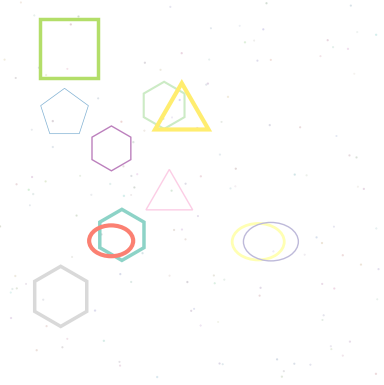[{"shape": "hexagon", "thickness": 2.5, "radius": 0.33, "center": [0.317, 0.39]}, {"shape": "oval", "thickness": 2, "radius": 0.34, "center": [0.671, 0.372]}, {"shape": "oval", "thickness": 1, "radius": 0.36, "center": [0.704, 0.372]}, {"shape": "oval", "thickness": 3, "radius": 0.29, "center": [0.289, 0.375]}, {"shape": "pentagon", "thickness": 0.5, "radius": 0.33, "center": [0.168, 0.705]}, {"shape": "square", "thickness": 2.5, "radius": 0.38, "center": [0.179, 0.874]}, {"shape": "triangle", "thickness": 1, "radius": 0.35, "center": [0.44, 0.49]}, {"shape": "hexagon", "thickness": 2.5, "radius": 0.39, "center": [0.158, 0.23]}, {"shape": "hexagon", "thickness": 1, "radius": 0.29, "center": [0.289, 0.615]}, {"shape": "hexagon", "thickness": 1.5, "radius": 0.31, "center": [0.426, 0.726]}, {"shape": "triangle", "thickness": 3, "radius": 0.4, "center": [0.472, 0.704]}]